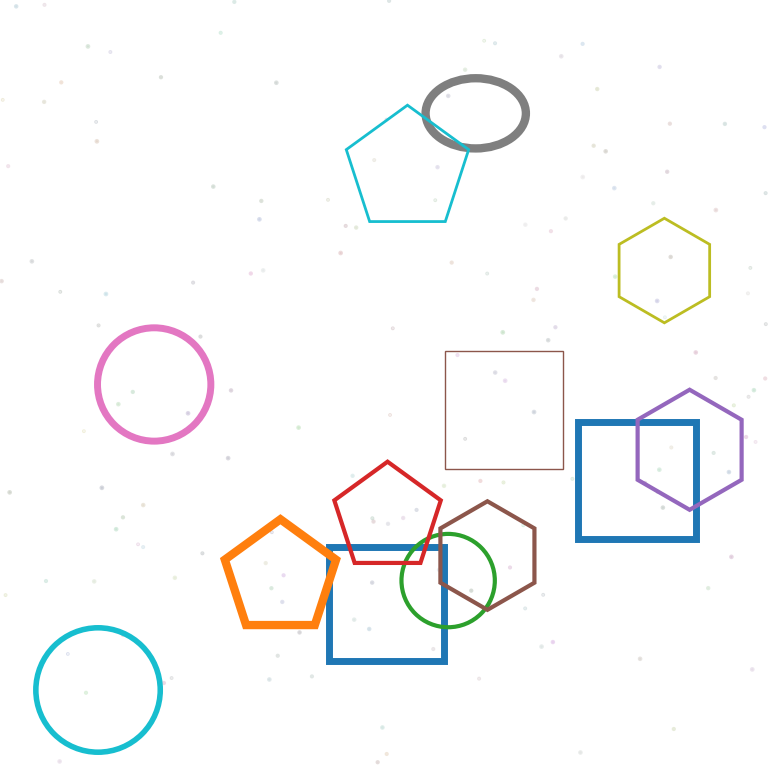[{"shape": "square", "thickness": 2.5, "radius": 0.38, "center": [0.827, 0.376]}, {"shape": "square", "thickness": 2.5, "radius": 0.37, "center": [0.502, 0.216]}, {"shape": "pentagon", "thickness": 3, "radius": 0.38, "center": [0.364, 0.25]}, {"shape": "circle", "thickness": 1.5, "radius": 0.3, "center": [0.582, 0.246]}, {"shape": "pentagon", "thickness": 1.5, "radius": 0.36, "center": [0.503, 0.328]}, {"shape": "hexagon", "thickness": 1.5, "radius": 0.39, "center": [0.896, 0.416]}, {"shape": "square", "thickness": 0.5, "radius": 0.38, "center": [0.654, 0.467]}, {"shape": "hexagon", "thickness": 1.5, "radius": 0.35, "center": [0.633, 0.278]}, {"shape": "circle", "thickness": 2.5, "radius": 0.37, "center": [0.2, 0.501]}, {"shape": "oval", "thickness": 3, "radius": 0.33, "center": [0.618, 0.853]}, {"shape": "hexagon", "thickness": 1, "radius": 0.34, "center": [0.863, 0.649]}, {"shape": "pentagon", "thickness": 1, "radius": 0.42, "center": [0.529, 0.78]}, {"shape": "circle", "thickness": 2, "radius": 0.4, "center": [0.127, 0.104]}]